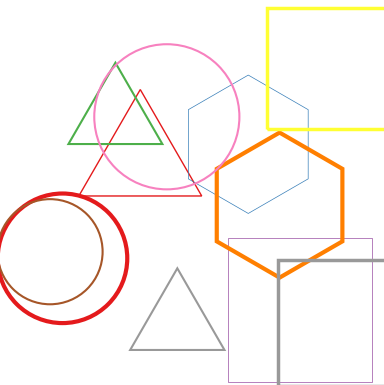[{"shape": "circle", "thickness": 3, "radius": 0.84, "center": [0.162, 0.329]}, {"shape": "triangle", "thickness": 1, "radius": 0.92, "center": [0.364, 0.583]}, {"shape": "hexagon", "thickness": 0.5, "radius": 0.9, "center": [0.645, 0.625]}, {"shape": "triangle", "thickness": 1.5, "radius": 0.7, "center": [0.3, 0.696]}, {"shape": "square", "thickness": 0.5, "radius": 0.93, "center": [0.778, 0.194]}, {"shape": "hexagon", "thickness": 3, "radius": 0.94, "center": [0.726, 0.467]}, {"shape": "square", "thickness": 2.5, "radius": 0.79, "center": [0.851, 0.822]}, {"shape": "circle", "thickness": 1.5, "radius": 0.68, "center": [0.13, 0.346]}, {"shape": "circle", "thickness": 1.5, "radius": 0.94, "center": [0.433, 0.697]}, {"shape": "square", "thickness": 2.5, "radius": 0.82, "center": [0.884, 0.162]}, {"shape": "triangle", "thickness": 1.5, "radius": 0.71, "center": [0.461, 0.162]}]